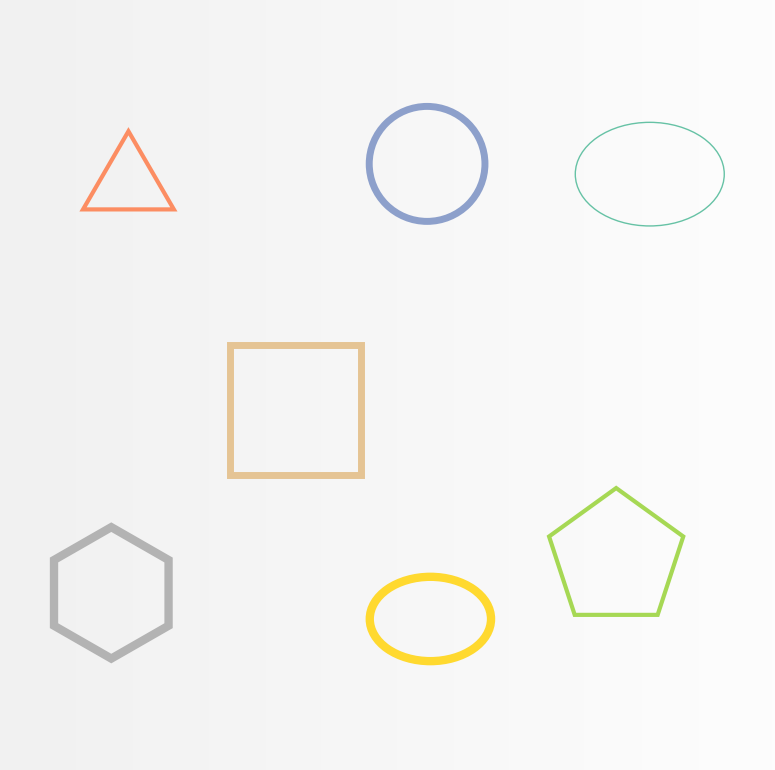[{"shape": "oval", "thickness": 0.5, "radius": 0.48, "center": [0.838, 0.774]}, {"shape": "triangle", "thickness": 1.5, "radius": 0.34, "center": [0.166, 0.762]}, {"shape": "circle", "thickness": 2.5, "radius": 0.37, "center": [0.551, 0.787]}, {"shape": "pentagon", "thickness": 1.5, "radius": 0.46, "center": [0.795, 0.275]}, {"shape": "oval", "thickness": 3, "radius": 0.39, "center": [0.555, 0.196]}, {"shape": "square", "thickness": 2.5, "radius": 0.42, "center": [0.381, 0.468]}, {"shape": "hexagon", "thickness": 3, "radius": 0.43, "center": [0.144, 0.23]}]